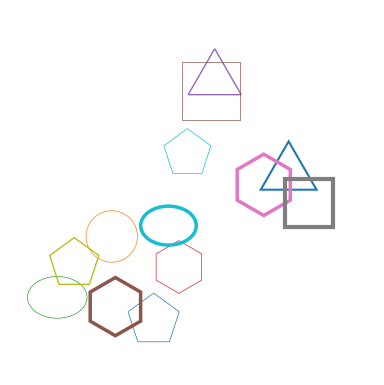[{"shape": "pentagon", "thickness": 0.5, "radius": 0.35, "center": [0.399, 0.169]}, {"shape": "triangle", "thickness": 1.5, "radius": 0.42, "center": [0.75, 0.549]}, {"shape": "circle", "thickness": 0.5, "radius": 0.33, "center": [0.29, 0.386]}, {"shape": "oval", "thickness": 0.5, "radius": 0.39, "center": [0.149, 0.228]}, {"shape": "hexagon", "thickness": 0.5, "radius": 0.34, "center": [0.465, 0.307]}, {"shape": "triangle", "thickness": 1, "radius": 0.4, "center": [0.558, 0.794]}, {"shape": "square", "thickness": 0.5, "radius": 0.38, "center": [0.549, 0.763]}, {"shape": "hexagon", "thickness": 2.5, "radius": 0.38, "center": [0.3, 0.204]}, {"shape": "hexagon", "thickness": 2.5, "radius": 0.4, "center": [0.685, 0.52]}, {"shape": "square", "thickness": 3, "radius": 0.31, "center": [0.802, 0.473]}, {"shape": "pentagon", "thickness": 1, "radius": 0.34, "center": [0.193, 0.316]}, {"shape": "pentagon", "thickness": 0.5, "radius": 0.32, "center": [0.487, 0.602]}, {"shape": "oval", "thickness": 2.5, "radius": 0.36, "center": [0.438, 0.414]}]